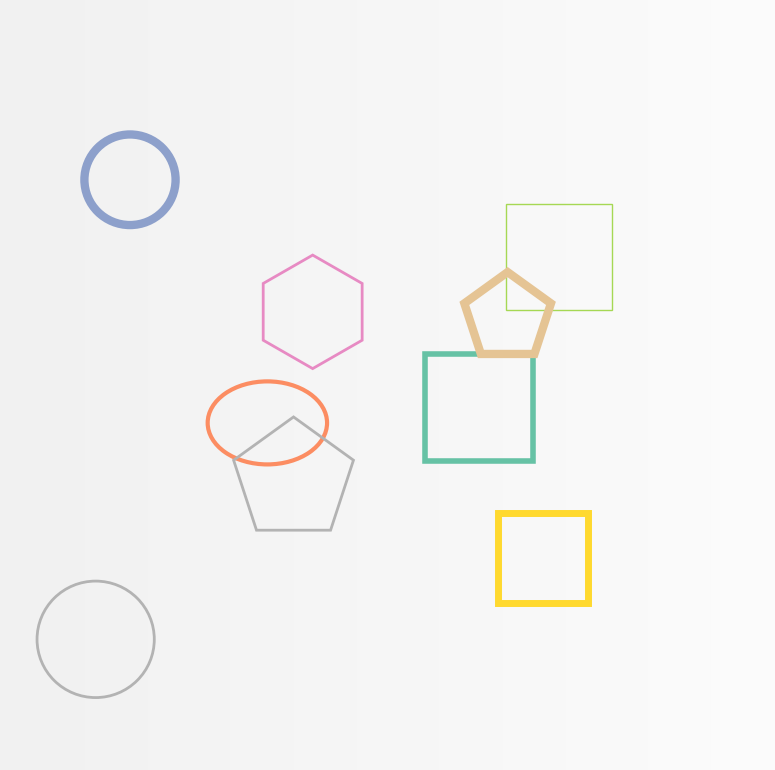[{"shape": "square", "thickness": 2, "radius": 0.35, "center": [0.618, 0.47]}, {"shape": "oval", "thickness": 1.5, "radius": 0.39, "center": [0.345, 0.451]}, {"shape": "circle", "thickness": 3, "radius": 0.29, "center": [0.168, 0.767]}, {"shape": "hexagon", "thickness": 1, "radius": 0.37, "center": [0.403, 0.595]}, {"shape": "square", "thickness": 0.5, "radius": 0.34, "center": [0.721, 0.666]}, {"shape": "square", "thickness": 2.5, "radius": 0.29, "center": [0.701, 0.275]}, {"shape": "pentagon", "thickness": 3, "radius": 0.29, "center": [0.655, 0.588]}, {"shape": "circle", "thickness": 1, "radius": 0.38, "center": [0.123, 0.17]}, {"shape": "pentagon", "thickness": 1, "radius": 0.41, "center": [0.379, 0.377]}]